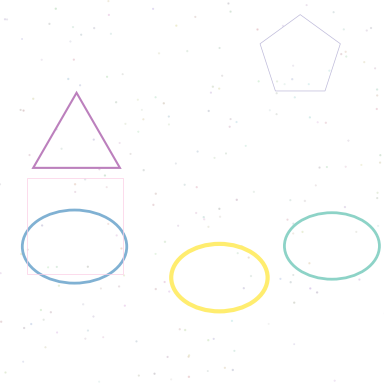[{"shape": "oval", "thickness": 2, "radius": 0.62, "center": [0.862, 0.361]}, {"shape": "pentagon", "thickness": 0.5, "radius": 0.55, "center": [0.78, 0.852]}, {"shape": "oval", "thickness": 2, "radius": 0.68, "center": [0.194, 0.36]}, {"shape": "square", "thickness": 0.5, "radius": 0.62, "center": [0.195, 0.413]}, {"shape": "triangle", "thickness": 1.5, "radius": 0.65, "center": [0.199, 0.629]}, {"shape": "oval", "thickness": 3, "radius": 0.63, "center": [0.57, 0.279]}]